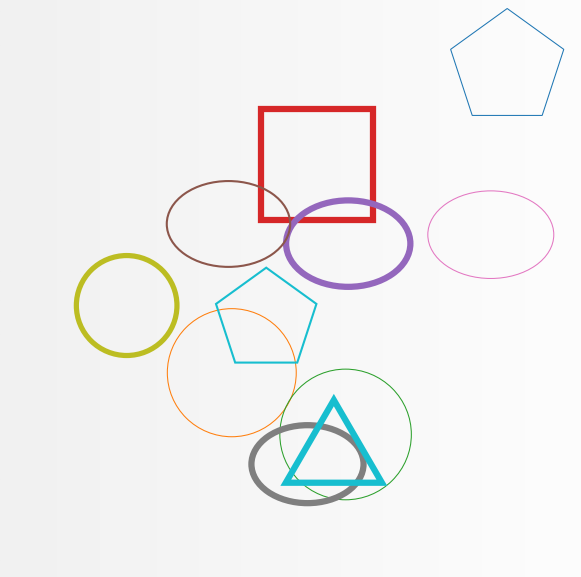[{"shape": "pentagon", "thickness": 0.5, "radius": 0.51, "center": [0.873, 0.882]}, {"shape": "circle", "thickness": 0.5, "radius": 0.55, "center": [0.399, 0.354]}, {"shape": "circle", "thickness": 0.5, "radius": 0.57, "center": [0.595, 0.247]}, {"shape": "square", "thickness": 3, "radius": 0.48, "center": [0.545, 0.715]}, {"shape": "oval", "thickness": 3, "radius": 0.53, "center": [0.599, 0.577]}, {"shape": "oval", "thickness": 1, "radius": 0.53, "center": [0.393, 0.611]}, {"shape": "oval", "thickness": 0.5, "radius": 0.54, "center": [0.844, 0.593]}, {"shape": "oval", "thickness": 3, "radius": 0.48, "center": [0.529, 0.195]}, {"shape": "circle", "thickness": 2.5, "radius": 0.43, "center": [0.218, 0.47]}, {"shape": "triangle", "thickness": 3, "radius": 0.48, "center": [0.574, 0.211]}, {"shape": "pentagon", "thickness": 1, "radius": 0.45, "center": [0.458, 0.445]}]